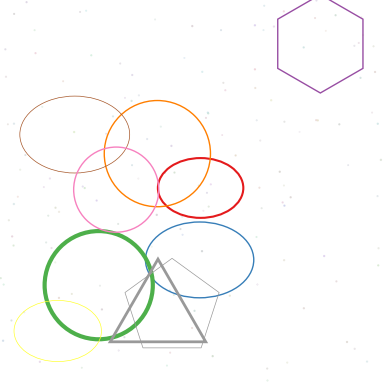[{"shape": "oval", "thickness": 1.5, "radius": 0.55, "center": [0.521, 0.512]}, {"shape": "oval", "thickness": 1, "radius": 0.7, "center": [0.518, 0.325]}, {"shape": "circle", "thickness": 3, "radius": 0.7, "center": [0.256, 0.259]}, {"shape": "hexagon", "thickness": 1, "radius": 0.64, "center": [0.832, 0.886]}, {"shape": "circle", "thickness": 1, "radius": 0.69, "center": [0.409, 0.601]}, {"shape": "oval", "thickness": 0.5, "radius": 0.57, "center": [0.15, 0.14]}, {"shape": "oval", "thickness": 0.5, "radius": 0.71, "center": [0.194, 0.651]}, {"shape": "circle", "thickness": 1, "radius": 0.55, "center": [0.302, 0.507]}, {"shape": "triangle", "thickness": 2, "radius": 0.72, "center": [0.41, 0.184]}, {"shape": "pentagon", "thickness": 0.5, "radius": 0.64, "center": [0.447, 0.2]}]